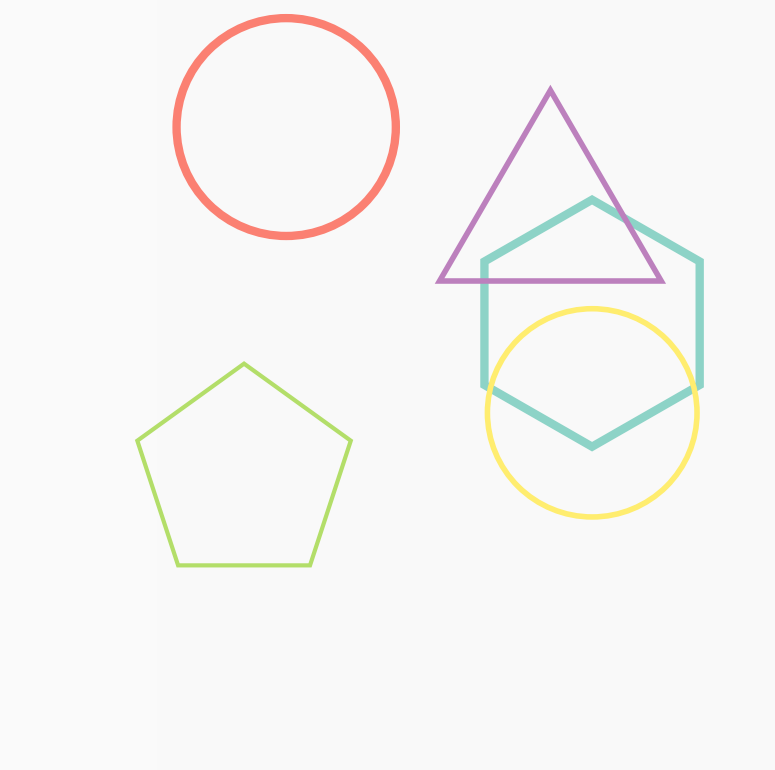[{"shape": "hexagon", "thickness": 3, "radius": 0.8, "center": [0.764, 0.58]}, {"shape": "circle", "thickness": 3, "radius": 0.71, "center": [0.369, 0.835]}, {"shape": "pentagon", "thickness": 1.5, "radius": 0.72, "center": [0.315, 0.383]}, {"shape": "triangle", "thickness": 2, "radius": 0.83, "center": [0.71, 0.718]}, {"shape": "circle", "thickness": 2, "radius": 0.68, "center": [0.764, 0.464]}]